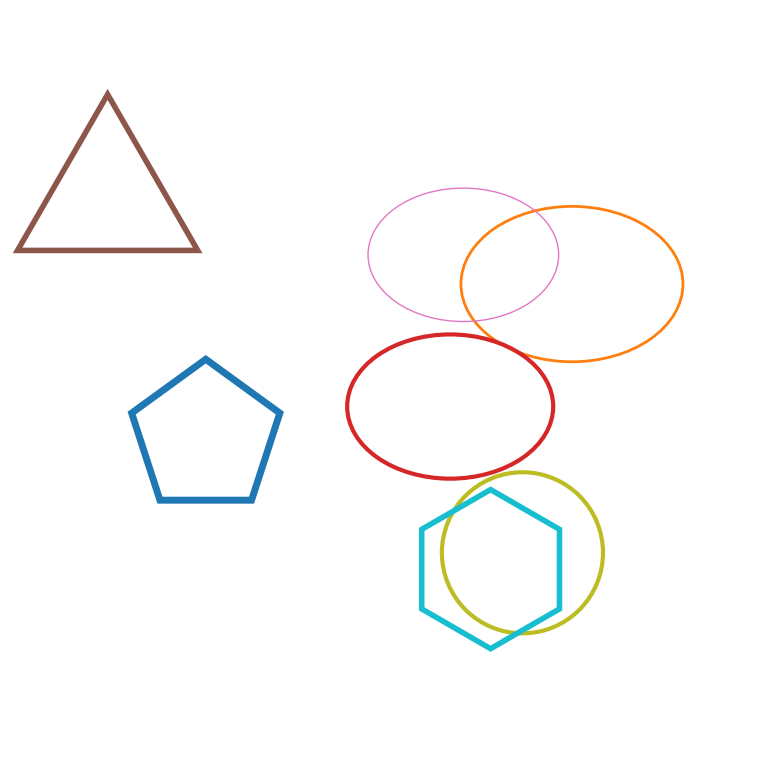[{"shape": "pentagon", "thickness": 2.5, "radius": 0.51, "center": [0.267, 0.432]}, {"shape": "oval", "thickness": 1, "radius": 0.72, "center": [0.743, 0.631]}, {"shape": "oval", "thickness": 1.5, "radius": 0.67, "center": [0.585, 0.472]}, {"shape": "triangle", "thickness": 2, "radius": 0.68, "center": [0.14, 0.742]}, {"shape": "oval", "thickness": 0.5, "radius": 0.62, "center": [0.602, 0.669]}, {"shape": "circle", "thickness": 1.5, "radius": 0.52, "center": [0.678, 0.282]}, {"shape": "hexagon", "thickness": 2, "radius": 0.52, "center": [0.637, 0.261]}]